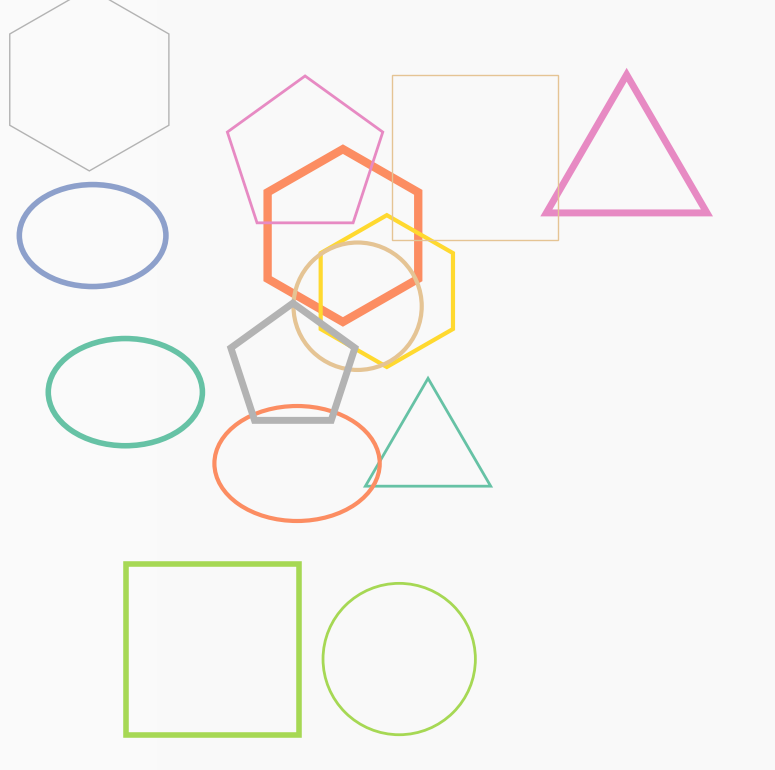[{"shape": "triangle", "thickness": 1, "radius": 0.47, "center": [0.552, 0.415]}, {"shape": "oval", "thickness": 2, "radius": 0.5, "center": [0.162, 0.491]}, {"shape": "oval", "thickness": 1.5, "radius": 0.53, "center": [0.383, 0.398]}, {"shape": "hexagon", "thickness": 3, "radius": 0.56, "center": [0.442, 0.694]}, {"shape": "oval", "thickness": 2, "radius": 0.47, "center": [0.12, 0.694]}, {"shape": "pentagon", "thickness": 1, "radius": 0.53, "center": [0.394, 0.796]}, {"shape": "triangle", "thickness": 2.5, "radius": 0.6, "center": [0.809, 0.783]}, {"shape": "circle", "thickness": 1, "radius": 0.49, "center": [0.515, 0.144]}, {"shape": "square", "thickness": 2, "radius": 0.56, "center": [0.274, 0.156]}, {"shape": "hexagon", "thickness": 1.5, "radius": 0.49, "center": [0.499, 0.622]}, {"shape": "circle", "thickness": 1.5, "radius": 0.41, "center": [0.461, 0.602]}, {"shape": "square", "thickness": 0.5, "radius": 0.54, "center": [0.612, 0.796]}, {"shape": "hexagon", "thickness": 0.5, "radius": 0.59, "center": [0.115, 0.897]}, {"shape": "pentagon", "thickness": 2.5, "radius": 0.42, "center": [0.378, 0.522]}]